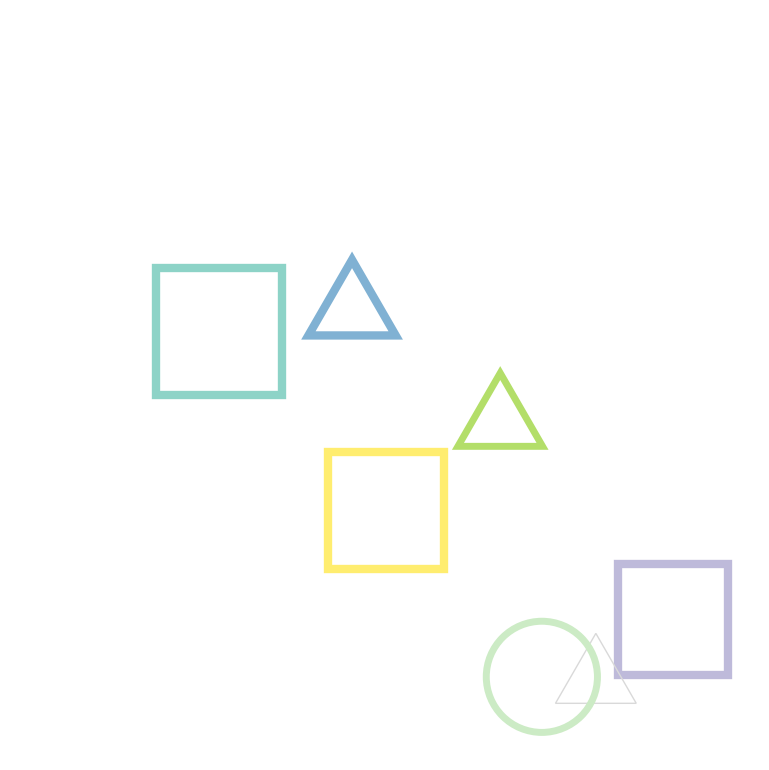[{"shape": "square", "thickness": 3, "radius": 0.41, "center": [0.285, 0.569]}, {"shape": "square", "thickness": 3, "radius": 0.36, "center": [0.874, 0.195]}, {"shape": "triangle", "thickness": 3, "radius": 0.33, "center": [0.457, 0.597]}, {"shape": "triangle", "thickness": 2.5, "radius": 0.32, "center": [0.65, 0.452]}, {"shape": "triangle", "thickness": 0.5, "radius": 0.3, "center": [0.774, 0.117]}, {"shape": "circle", "thickness": 2.5, "radius": 0.36, "center": [0.704, 0.121]}, {"shape": "square", "thickness": 3, "radius": 0.38, "center": [0.501, 0.337]}]